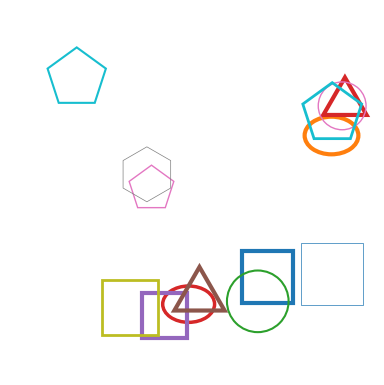[{"shape": "square", "thickness": 0.5, "radius": 0.4, "center": [0.861, 0.289]}, {"shape": "square", "thickness": 3, "radius": 0.33, "center": [0.694, 0.28]}, {"shape": "oval", "thickness": 3, "radius": 0.35, "center": [0.861, 0.648]}, {"shape": "circle", "thickness": 1.5, "radius": 0.4, "center": [0.67, 0.217]}, {"shape": "oval", "thickness": 2.5, "radius": 0.34, "center": [0.49, 0.21]}, {"shape": "triangle", "thickness": 3, "radius": 0.32, "center": [0.896, 0.734]}, {"shape": "square", "thickness": 3, "radius": 0.29, "center": [0.427, 0.181]}, {"shape": "triangle", "thickness": 3, "radius": 0.38, "center": [0.518, 0.231]}, {"shape": "pentagon", "thickness": 1, "radius": 0.3, "center": [0.393, 0.51]}, {"shape": "circle", "thickness": 1, "radius": 0.31, "center": [0.889, 0.725]}, {"shape": "hexagon", "thickness": 0.5, "radius": 0.36, "center": [0.382, 0.547]}, {"shape": "square", "thickness": 2, "radius": 0.36, "center": [0.338, 0.201]}, {"shape": "pentagon", "thickness": 1.5, "radius": 0.4, "center": [0.199, 0.797]}, {"shape": "pentagon", "thickness": 2, "radius": 0.4, "center": [0.863, 0.705]}]